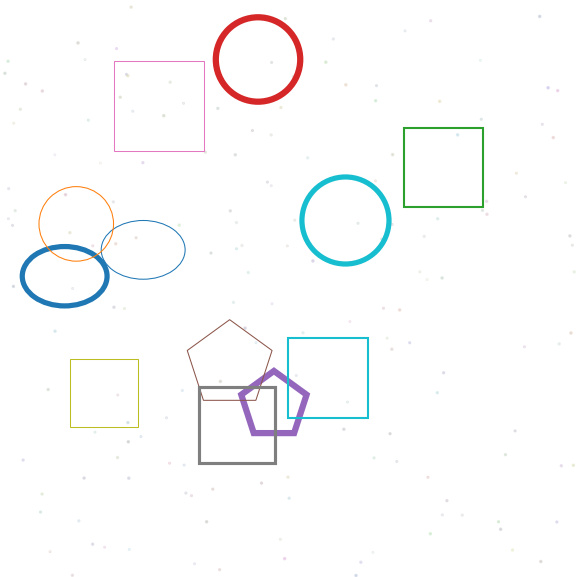[{"shape": "oval", "thickness": 0.5, "radius": 0.36, "center": [0.248, 0.566]}, {"shape": "oval", "thickness": 2.5, "radius": 0.37, "center": [0.112, 0.521]}, {"shape": "circle", "thickness": 0.5, "radius": 0.32, "center": [0.132, 0.611]}, {"shape": "square", "thickness": 1, "radius": 0.34, "center": [0.768, 0.709]}, {"shape": "circle", "thickness": 3, "radius": 0.37, "center": [0.447, 0.896]}, {"shape": "pentagon", "thickness": 3, "radius": 0.3, "center": [0.474, 0.297]}, {"shape": "pentagon", "thickness": 0.5, "radius": 0.39, "center": [0.398, 0.368]}, {"shape": "square", "thickness": 0.5, "radius": 0.39, "center": [0.276, 0.816]}, {"shape": "square", "thickness": 1.5, "radius": 0.33, "center": [0.41, 0.263]}, {"shape": "square", "thickness": 0.5, "radius": 0.29, "center": [0.18, 0.318]}, {"shape": "circle", "thickness": 2.5, "radius": 0.38, "center": [0.598, 0.617]}, {"shape": "square", "thickness": 1, "radius": 0.34, "center": [0.568, 0.344]}]